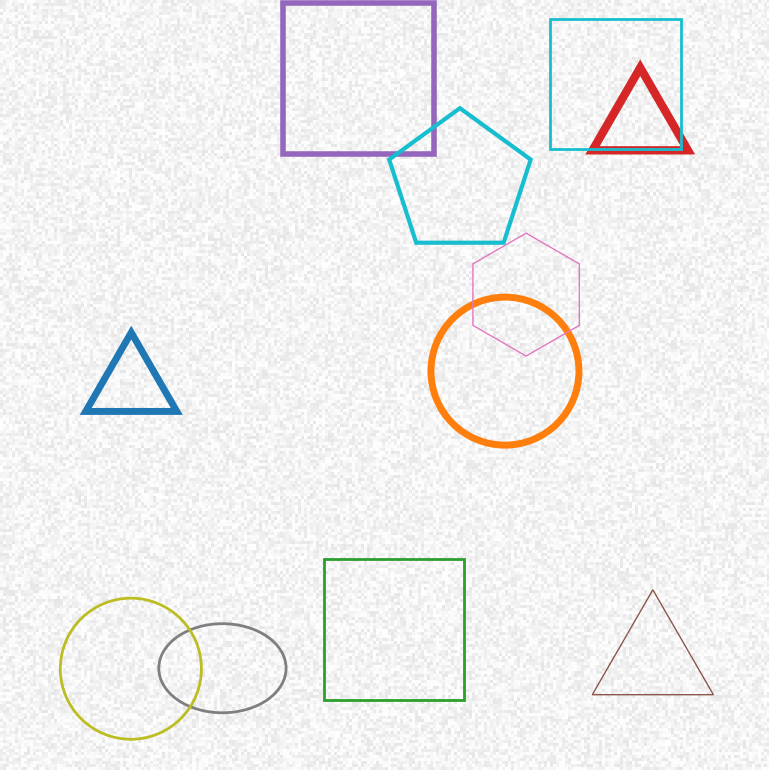[{"shape": "triangle", "thickness": 2.5, "radius": 0.34, "center": [0.17, 0.5]}, {"shape": "circle", "thickness": 2.5, "radius": 0.48, "center": [0.656, 0.518]}, {"shape": "square", "thickness": 1, "radius": 0.46, "center": [0.512, 0.183]}, {"shape": "triangle", "thickness": 3, "radius": 0.36, "center": [0.831, 0.841]}, {"shape": "square", "thickness": 2, "radius": 0.49, "center": [0.466, 0.898]}, {"shape": "triangle", "thickness": 0.5, "radius": 0.45, "center": [0.848, 0.143]}, {"shape": "hexagon", "thickness": 0.5, "radius": 0.4, "center": [0.683, 0.617]}, {"shape": "oval", "thickness": 1, "radius": 0.41, "center": [0.289, 0.132]}, {"shape": "circle", "thickness": 1, "radius": 0.46, "center": [0.17, 0.132]}, {"shape": "pentagon", "thickness": 1.5, "radius": 0.48, "center": [0.597, 0.763]}, {"shape": "square", "thickness": 1, "radius": 0.42, "center": [0.8, 0.891]}]